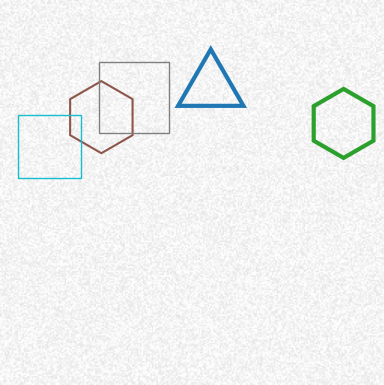[{"shape": "triangle", "thickness": 3, "radius": 0.49, "center": [0.547, 0.774]}, {"shape": "hexagon", "thickness": 3, "radius": 0.45, "center": [0.892, 0.679]}, {"shape": "hexagon", "thickness": 1.5, "radius": 0.47, "center": [0.263, 0.696]}, {"shape": "square", "thickness": 1, "radius": 0.46, "center": [0.349, 0.747]}, {"shape": "square", "thickness": 1, "radius": 0.41, "center": [0.129, 0.62]}]